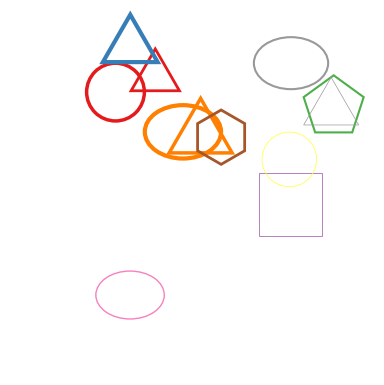[{"shape": "circle", "thickness": 2.5, "radius": 0.37, "center": [0.3, 0.761]}, {"shape": "triangle", "thickness": 2, "radius": 0.36, "center": [0.403, 0.8]}, {"shape": "triangle", "thickness": 3, "radius": 0.41, "center": [0.338, 0.88]}, {"shape": "pentagon", "thickness": 1.5, "radius": 0.41, "center": [0.867, 0.722]}, {"shape": "square", "thickness": 0.5, "radius": 0.41, "center": [0.755, 0.469]}, {"shape": "triangle", "thickness": 2.5, "radius": 0.47, "center": [0.521, 0.65]}, {"shape": "oval", "thickness": 3, "radius": 0.5, "center": [0.475, 0.658]}, {"shape": "circle", "thickness": 0.5, "radius": 0.35, "center": [0.752, 0.586]}, {"shape": "hexagon", "thickness": 2, "radius": 0.35, "center": [0.574, 0.644]}, {"shape": "oval", "thickness": 1, "radius": 0.44, "center": [0.338, 0.234]}, {"shape": "oval", "thickness": 1.5, "radius": 0.48, "center": [0.756, 0.836]}, {"shape": "triangle", "thickness": 0.5, "radius": 0.41, "center": [0.86, 0.717]}]